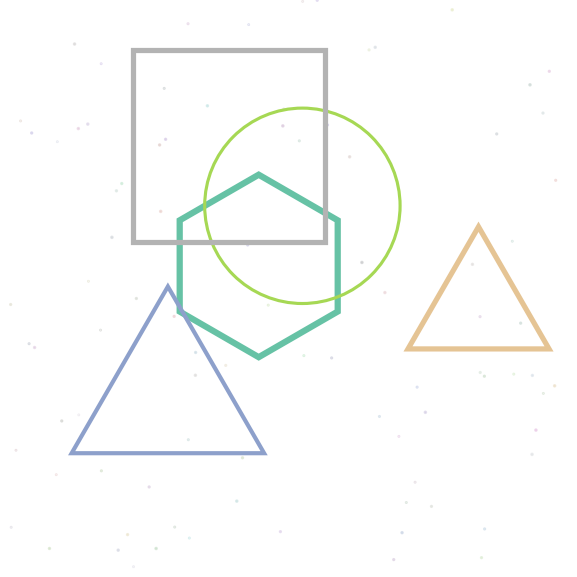[{"shape": "hexagon", "thickness": 3, "radius": 0.79, "center": [0.448, 0.539]}, {"shape": "triangle", "thickness": 2, "radius": 0.96, "center": [0.291, 0.311]}, {"shape": "circle", "thickness": 1.5, "radius": 0.85, "center": [0.524, 0.643]}, {"shape": "triangle", "thickness": 2.5, "radius": 0.71, "center": [0.829, 0.465]}, {"shape": "square", "thickness": 2.5, "radius": 0.83, "center": [0.396, 0.747]}]